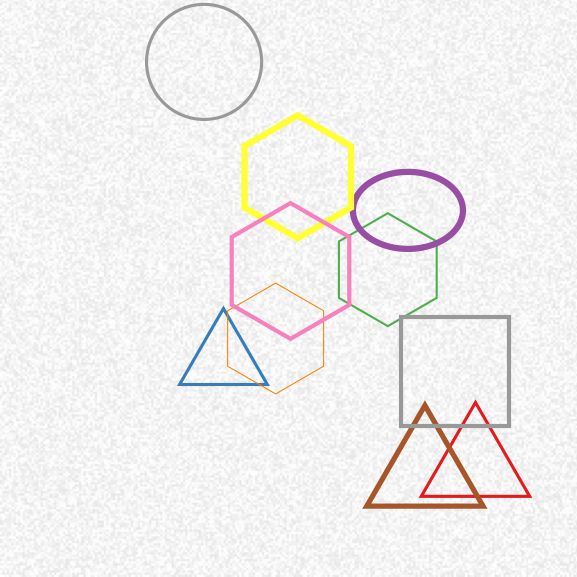[{"shape": "triangle", "thickness": 1.5, "radius": 0.54, "center": [0.823, 0.194]}, {"shape": "triangle", "thickness": 1.5, "radius": 0.44, "center": [0.387, 0.377]}, {"shape": "hexagon", "thickness": 1, "radius": 0.49, "center": [0.672, 0.532]}, {"shape": "oval", "thickness": 3, "radius": 0.48, "center": [0.706, 0.635]}, {"shape": "hexagon", "thickness": 0.5, "radius": 0.48, "center": [0.477, 0.413]}, {"shape": "hexagon", "thickness": 3, "radius": 0.53, "center": [0.516, 0.693]}, {"shape": "triangle", "thickness": 2.5, "radius": 0.58, "center": [0.736, 0.181]}, {"shape": "hexagon", "thickness": 2, "radius": 0.59, "center": [0.503, 0.53]}, {"shape": "circle", "thickness": 1.5, "radius": 0.5, "center": [0.353, 0.892]}, {"shape": "square", "thickness": 2, "radius": 0.47, "center": [0.788, 0.356]}]